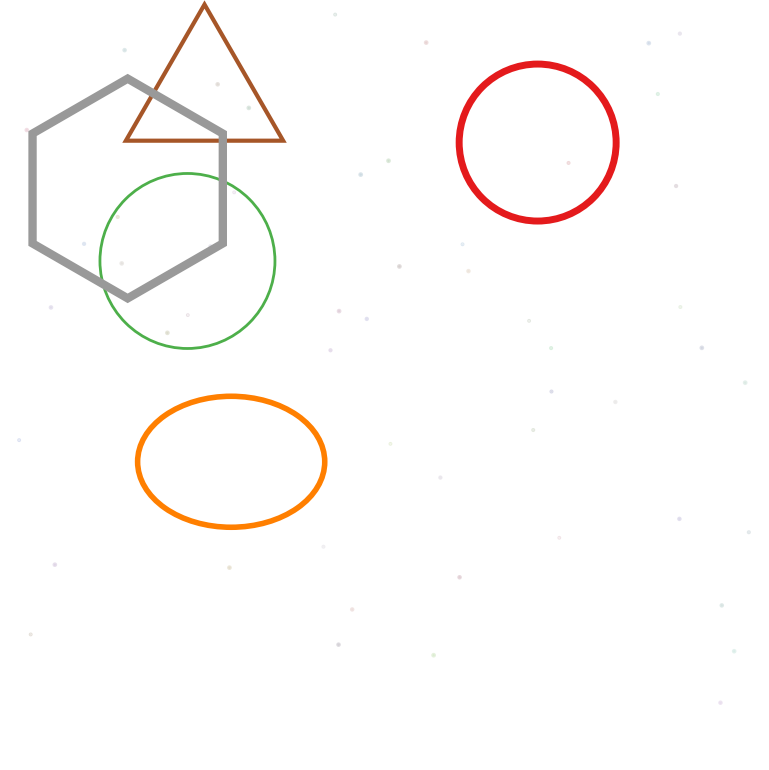[{"shape": "circle", "thickness": 2.5, "radius": 0.51, "center": [0.698, 0.815]}, {"shape": "circle", "thickness": 1, "radius": 0.57, "center": [0.243, 0.661]}, {"shape": "oval", "thickness": 2, "radius": 0.61, "center": [0.3, 0.4]}, {"shape": "triangle", "thickness": 1.5, "radius": 0.59, "center": [0.266, 0.876]}, {"shape": "hexagon", "thickness": 3, "radius": 0.71, "center": [0.166, 0.755]}]